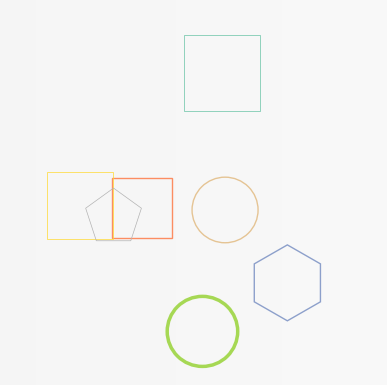[{"shape": "square", "thickness": 0.5, "radius": 0.5, "center": [0.573, 0.811]}, {"shape": "square", "thickness": 1, "radius": 0.39, "center": [0.367, 0.46]}, {"shape": "hexagon", "thickness": 1, "radius": 0.49, "center": [0.742, 0.265]}, {"shape": "circle", "thickness": 2.5, "radius": 0.45, "center": [0.522, 0.139]}, {"shape": "square", "thickness": 0.5, "radius": 0.43, "center": [0.207, 0.466]}, {"shape": "circle", "thickness": 1, "radius": 0.43, "center": [0.581, 0.455]}, {"shape": "pentagon", "thickness": 0.5, "radius": 0.38, "center": [0.293, 0.436]}]